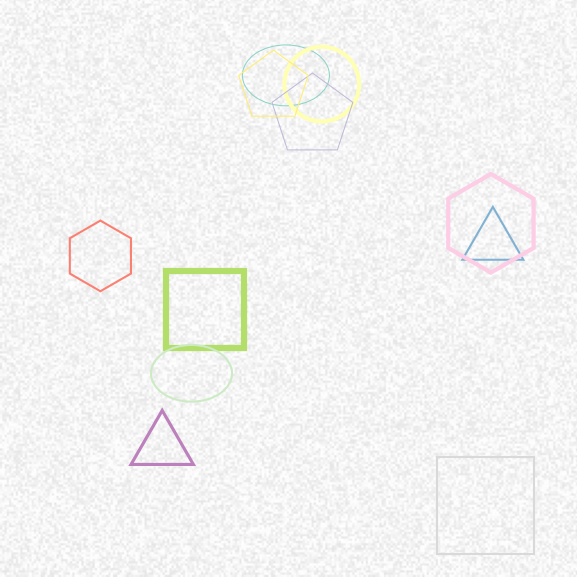[{"shape": "oval", "thickness": 0.5, "radius": 0.38, "center": [0.495, 0.869]}, {"shape": "circle", "thickness": 2, "radius": 0.32, "center": [0.557, 0.853]}, {"shape": "pentagon", "thickness": 0.5, "radius": 0.37, "center": [0.541, 0.799]}, {"shape": "hexagon", "thickness": 1, "radius": 0.31, "center": [0.174, 0.556]}, {"shape": "triangle", "thickness": 1, "radius": 0.31, "center": [0.853, 0.58]}, {"shape": "square", "thickness": 3, "radius": 0.33, "center": [0.355, 0.463]}, {"shape": "hexagon", "thickness": 2, "radius": 0.43, "center": [0.85, 0.612]}, {"shape": "square", "thickness": 1, "radius": 0.42, "center": [0.841, 0.124]}, {"shape": "triangle", "thickness": 1.5, "radius": 0.31, "center": [0.281, 0.226]}, {"shape": "oval", "thickness": 1, "radius": 0.35, "center": [0.332, 0.353]}, {"shape": "pentagon", "thickness": 0.5, "radius": 0.32, "center": [0.473, 0.849]}]